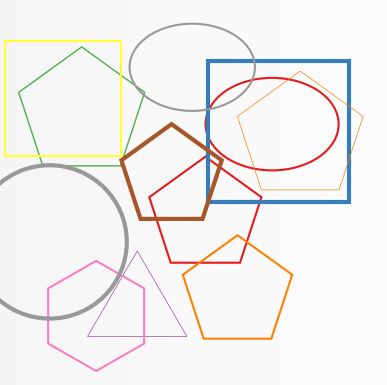[{"shape": "pentagon", "thickness": 1.5, "radius": 0.76, "center": [0.53, 0.441]}, {"shape": "oval", "thickness": 1.5, "radius": 0.86, "center": [0.702, 0.678]}, {"shape": "square", "thickness": 3, "radius": 0.91, "center": [0.718, 0.659]}, {"shape": "pentagon", "thickness": 1, "radius": 0.85, "center": [0.211, 0.707]}, {"shape": "triangle", "thickness": 0.5, "radius": 0.74, "center": [0.354, 0.2]}, {"shape": "pentagon", "thickness": 1.5, "radius": 0.74, "center": [0.613, 0.24]}, {"shape": "pentagon", "thickness": 0.5, "radius": 0.85, "center": [0.775, 0.645]}, {"shape": "square", "thickness": 1.5, "radius": 0.75, "center": [0.163, 0.744]}, {"shape": "pentagon", "thickness": 3, "radius": 0.68, "center": [0.443, 0.542]}, {"shape": "hexagon", "thickness": 1.5, "radius": 0.72, "center": [0.248, 0.179]}, {"shape": "circle", "thickness": 3, "radius": 1.0, "center": [0.128, 0.372]}, {"shape": "oval", "thickness": 1.5, "radius": 0.81, "center": [0.496, 0.825]}]